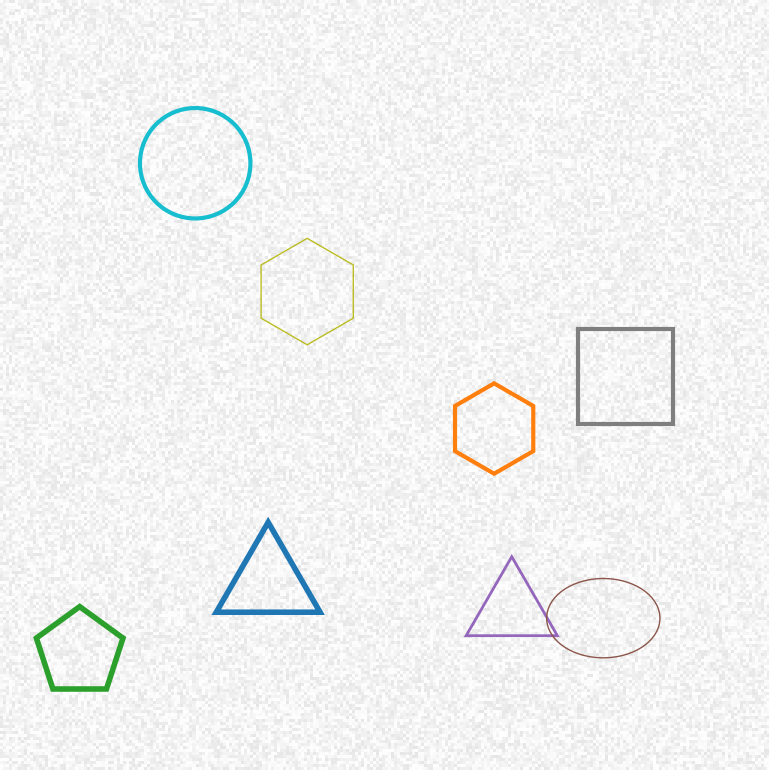[{"shape": "triangle", "thickness": 2, "radius": 0.39, "center": [0.348, 0.244]}, {"shape": "hexagon", "thickness": 1.5, "radius": 0.29, "center": [0.642, 0.443]}, {"shape": "pentagon", "thickness": 2, "radius": 0.3, "center": [0.103, 0.153]}, {"shape": "triangle", "thickness": 1, "radius": 0.34, "center": [0.665, 0.209]}, {"shape": "oval", "thickness": 0.5, "radius": 0.37, "center": [0.784, 0.197]}, {"shape": "square", "thickness": 1.5, "radius": 0.31, "center": [0.812, 0.511]}, {"shape": "hexagon", "thickness": 0.5, "radius": 0.35, "center": [0.399, 0.621]}, {"shape": "circle", "thickness": 1.5, "radius": 0.36, "center": [0.253, 0.788]}]